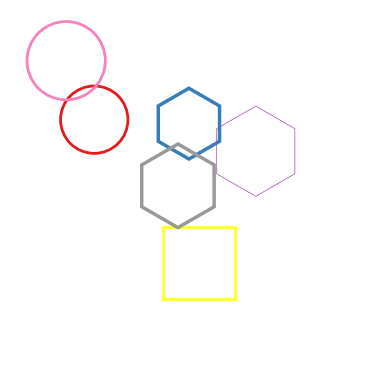[{"shape": "circle", "thickness": 2, "radius": 0.44, "center": [0.245, 0.689]}, {"shape": "hexagon", "thickness": 2.5, "radius": 0.46, "center": [0.491, 0.679]}, {"shape": "hexagon", "thickness": 0.5, "radius": 0.59, "center": [0.664, 0.607]}, {"shape": "square", "thickness": 2, "radius": 0.47, "center": [0.517, 0.317]}, {"shape": "circle", "thickness": 2, "radius": 0.51, "center": [0.172, 0.842]}, {"shape": "hexagon", "thickness": 2.5, "radius": 0.54, "center": [0.462, 0.517]}]